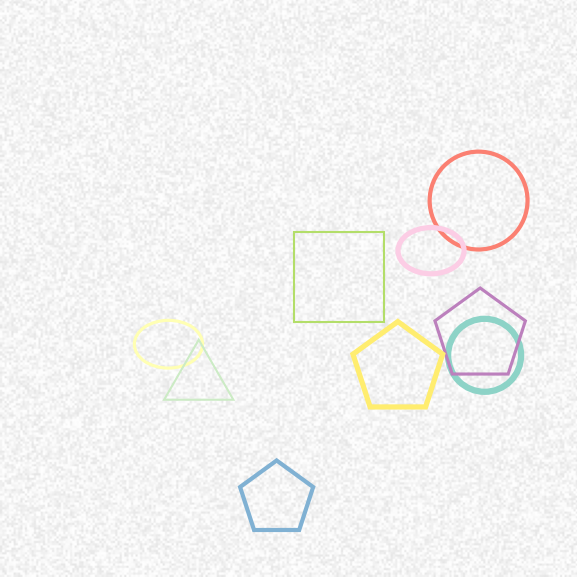[{"shape": "circle", "thickness": 3, "radius": 0.32, "center": [0.839, 0.384]}, {"shape": "oval", "thickness": 1.5, "radius": 0.3, "center": [0.292, 0.403]}, {"shape": "circle", "thickness": 2, "radius": 0.42, "center": [0.829, 0.652]}, {"shape": "pentagon", "thickness": 2, "radius": 0.33, "center": [0.479, 0.135]}, {"shape": "square", "thickness": 1, "radius": 0.39, "center": [0.587, 0.519]}, {"shape": "oval", "thickness": 2.5, "radius": 0.29, "center": [0.746, 0.565]}, {"shape": "pentagon", "thickness": 1.5, "radius": 0.41, "center": [0.831, 0.418]}, {"shape": "triangle", "thickness": 1, "radius": 0.35, "center": [0.344, 0.342]}, {"shape": "pentagon", "thickness": 2.5, "radius": 0.41, "center": [0.689, 0.361]}]